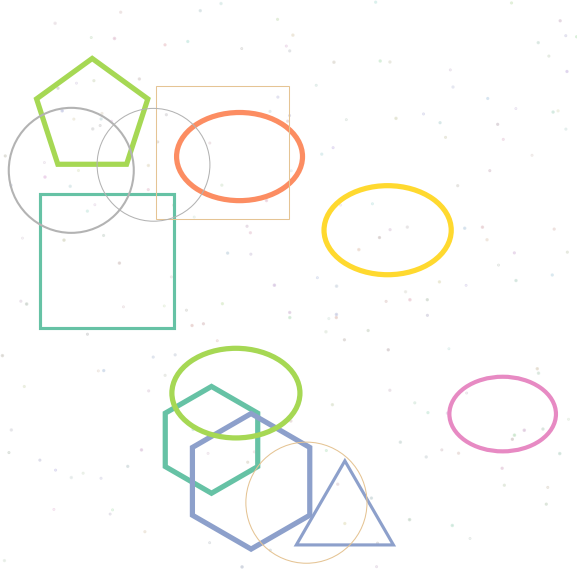[{"shape": "hexagon", "thickness": 2.5, "radius": 0.46, "center": [0.366, 0.237]}, {"shape": "square", "thickness": 1.5, "radius": 0.58, "center": [0.185, 0.547]}, {"shape": "oval", "thickness": 2.5, "radius": 0.55, "center": [0.415, 0.728]}, {"shape": "triangle", "thickness": 1.5, "radius": 0.49, "center": [0.597, 0.104]}, {"shape": "hexagon", "thickness": 2.5, "radius": 0.59, "center": [0.435, 0.166]}, {"shape": "oval", "thickness": 2, "radius": 0.46, "center": [0.87, 0.282]}, {"shape": "pentagon", "thickness": 2.5, "radius": 0.51, "center": [0.16, 0.797]}, {"shape": "oval", "thickness": 2.5, "radius": 0.55, "center": [0.409, 0.318]}, {"shape": "oval", "thickness": 2.5, "radius": 0.55, "center": [0.671, 0.601]}, {"shape": "square", "thickness": 0.5, "radius": 0.58, "center": [0.386, 0.735]}, {"shape": "circle", "thickness": 0.5, "radius": 0.52, "center": [0.531, 0.129]}, {"shape": "circle", "thickness": 1, "radius": 0.54, "center": [0.123, 0.704]}, {"shape": "circle", "thickness": 0.5, "radius": 0.49, "center": [0.266, 0.714]}]